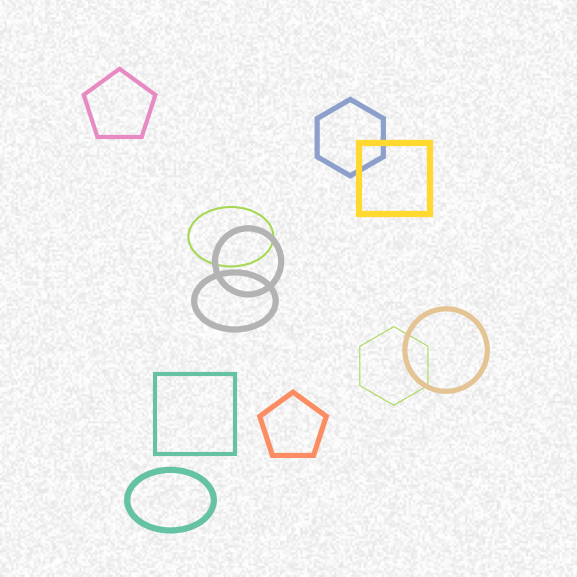[{"shape": "square", "thickness": 2, "radius": 0.35, "center": [0.338, 0.283]}, {"shape": "oval", "thickness": 3, "radius": 0.37, "center": [0.295, 0.133]}, {"shape": "pentagon", "thickness": 2.5, "radius": 0.3, "center": [0.507, 0.26]}, {"shape": "hexagon", "thickness": 2.5, "radius": 0.33, "center": [0.606, 0.761]}, {"shape": "pentagon", "thickness": 2, "radius": 0.33, "center": [0.207, 0.815]}, {"shape": "oval", "thickness": 1, "radius": 0.37, "center": [0.4, 0.589]}, {"shape": "hexagon", "thickness": 0.5, "radius": 0.34, "center": [0.682, 0.366]}, {"shape": "square", "thickness": 3, "radius": 0.31, "center": [0.683, 0.691]}, {"shape": "circle", "thickness": 2.5, "radius": 0.36, "center": [0.772, 0.393]}, {"shape": "oval", "thickness": 3, "radius": 0.35, "center": [0.407, 0.478]}, {"shape": "circle", "thickness": 3, "radius": 0.29, "center": [0.43, 0.547]}]